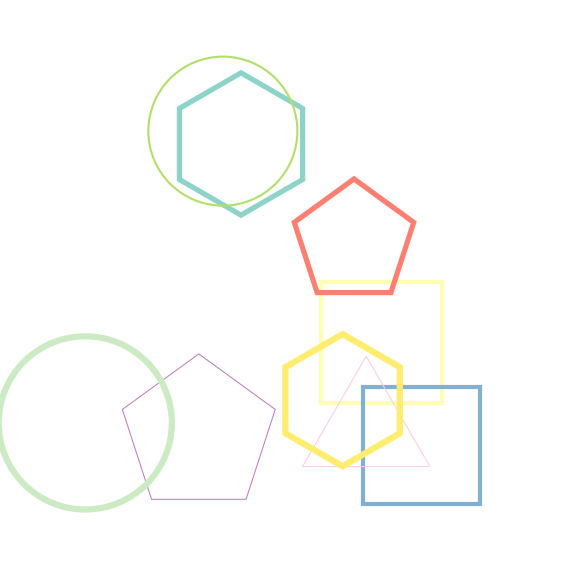[{"shape": "hexagon", "thickness": 2.5, "radius": 0.62, "center": [0.417, 0.75]}, {"shape": "square", "thickness": 2, "radius": 0.52, "center": [0.661, 0.406]}, {"shape": "pentagon", "thickness": 2.5, "radius": 0.54, "center": [0.613, 0.581]}, {"shape": "square", "thickness": 2, "radius": 0.51, "center": [0.729, 0.227]}, {"shape": "circle", "thickness": 1, "radius": 0.65, "center": [0.386, 0.772]}, {"shape": "triangle", "thickness": 0.5, "radius": 0.64, "center": [0.634, 0.255]}, {"shape": "pentagon", "thickness": 0.5, "radius": 0.7, "center": [0.344, 0.247]}, {"shape": "circle", "thickness": 3, "radius": 0.75, "center": [0.148, 0.267]}, {"shape": "hexagon", "thickness": 3, "radius": 0.57, "center": [0.593, 0.306]}]